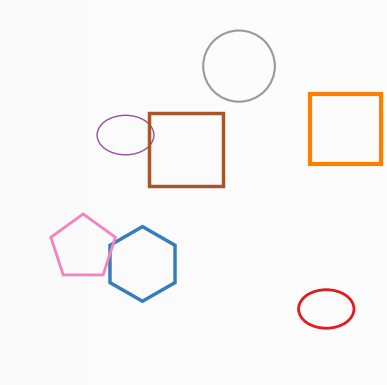[{"shape": "oval", "thickness": 2, "radius": 0.36, "center": [0.842, 0.198]}, {"shape": "hexagon", "thickness": 2.5, "radius": 0.48, "center": [0.368, 0.314]}, {"shape": "oval", "thickness": 1, "radius": 0.37, "center": [0.324, 0.649]}, {"shape": "square", "thickness": 3, "radius": 0.46, "center": [0.891, 0.665]}, {"shape": "square", "thickness": 2.5, "radius": 0.48, "center": [0.48, 0.611]}, {"shape": "pentagon", "thickness": 2, "radius": 0.44, "center": [0.215, 0.357]}, {"shape": "circle", "thickness": 1.5, "radius": 0.46, "center": [0.617, 0.828]}]